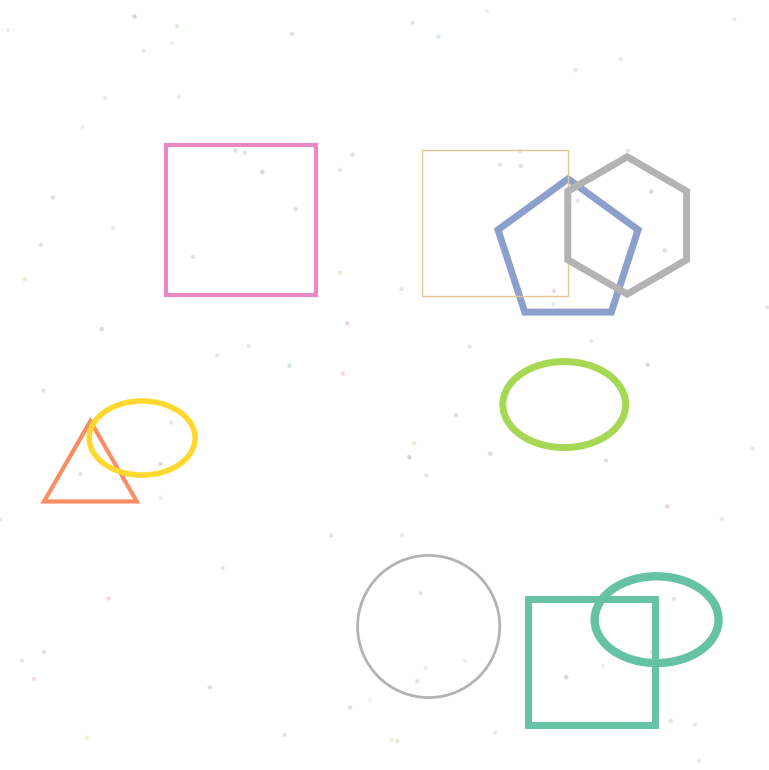[{"shape": "square", "thickness": 2.5, "radius": 0.41, "center": [0.768, 0.14]}, {"shape": "oval", "thickness": 3, "radius": 0.4, "center": [0.853, 0.195]}, {"shape": "triangle", "thickness": 1.5, "radius": 0.35, "center": [0.117, 0.384]}, {"shape": "pentagon", "thickness": 2.5, "radius": 0.48, "center": [0.738, 0.672]}, {"shape": "square", "thickness": 1.5, "radius": 0.49, "center": [0.313, 0.714]}, {"shape": "oval", "thickness": 2.5, "radius": 0.4, "center": [0.733, 0.475]}, {"shape": "oval", "thickness": 2, "radius": 0.34, "center": [0.185, 0.431]}, {"shape": "square", "thickness": 0.5, "radius": 0.47, "center": [0.643, 0.71]}, {"shape": "circle", "thickness": 1, "radius": 0.46, "center": [0.557, 0.186]}, {"shape": "hexagon", "thickness": 2.5, "radius": 0.45, "center": [0.815, 0.707]}]